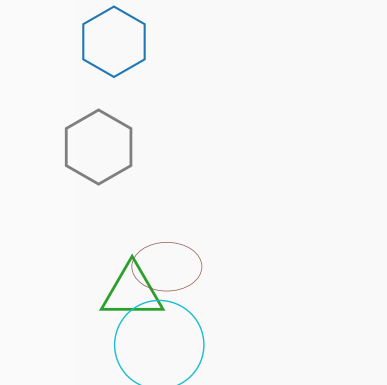[{"shape": "hexagon", "thickness": 1.5, "radius": 0.46, "center": [0.294, 0.891]}, {"shape": "triangle", "thickness": 2, "radius": 0.46, "center": [0.341, 0.243]}, {"shape": "oval", "thickness": 0.5, "radius": 0.45, "center": [0.431, 0.307]}, {"shape": "hexagon", "thickness": 2, "radius": 0.48, "center": [0.254, 0.618]}, {"shape": "circle", "thickness": 1, "radius": 0.58, "center": [0.411, 0.104]}]